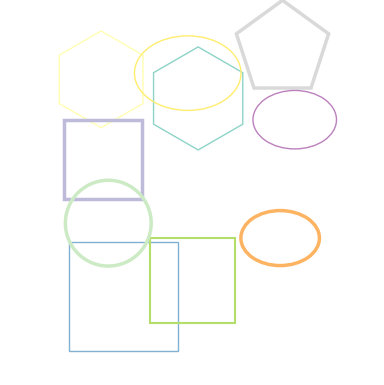[{"shape": "hexagon", "thickness": 1, "radius": 0.67, "center": [0.515, 0.744]}, {"shape": "hexagon", "thickness": 1, "radius": 0.63, "center": [0.263, 0.794]}, {"shape": "square", "thickness": 2.5, "radius": 0.51, "center": [0.268, 0.586]}, {"shape": "square", "thickness": 1, "radius": 0.71, "center": [0.32, 0.23]}, {"shape": "oval", "thickness": 2.5, "radius": 0.51, "center": [0.728, 0.382]}, {"shape": "square", "thickness": 1.5, "radius": 0.55, "center": [0.5, 0.271]}, {"shape": "pentagon", "thickness": 2.5, "radius": 0.63, "center": [0.734, 0.873]}, {"shape": "oval", "thickness": 1, "radius": 0.54, "center": [0.766, 0.689]}, {"shape": "circle", "thickness": 2.5, "radius": 0.56, "center": [0.281, 0.42]}, {"shape": "oval", "thickness": 1, "radius": 0.69, "center": [0.488, 0.81]}]